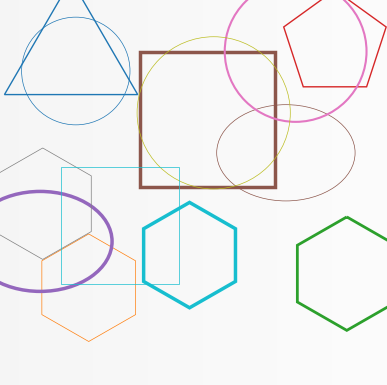[{"shape": "circle", "thickness": 0.5, "radius": 0.7, "center": [0.196, 0.816]}, {"shape": "triangle", "thickness": 1, "radius": 0.99, "center": [0.183, 0.854]}, {"shape": "hexagon", "thickness": 0.5, "radius": 0.7, "center": [0.229, 0.253]}, {"shape": "hexagon", "thickness": 2, "radius": 0.74, "center": [0.895, 0.289]}, {"shape": "pentagon", "thickness": 1, "radius": 0.69, "center": [0.864, 0.887]}, {"shape": "oval", "thickness": 2.5, "radius": 0.93, "center": [0.104, 0.373]}, {"shape": "oval", "thickness": 0.5, "radius": 0.89, "center": [0.738, 0.603]}, {"shape": "square", "thickness": 2.5, "radius": 0.87, "center": [0.535, 0.69]}, {"shape": "circle", "thickness": 1.5, "radius": 0.91, "center": [0.763, 0.866]}, {"shape": "hexagon", "thickness": 0.5, "radius": 0.72, "center": [0.11, 0.471]}, {"shape": "circle", "thickness": 0.5, "radius": 0.99, "center": [0.551, 0.707]}, {"shape": "hexagon", "thickness": 2.5, "radius": 0.68, "center": [0.489, 0.337]}, {"shape": "square", "thickness": 0.5, "radius": 0.76, "center": [0.31, 0.414]}]